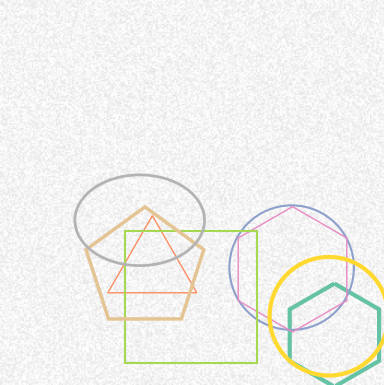[{"shape": "hexagon", "thickness": 3, "radius": 0.67, "center": [0.869, 0.13]}, {"shape": "triangle", "thickness": 1, "radius": 0.67, "center": [0.396, 0.306]}, {"shape": "circle", "thickness": 1.5, "radius": 0.81, "center": [0.758, 0.305]}, {"shape": "hexagon", "thickness": 1, "radius": 0.81, "center": [0.76, 0.3]}, {"shape": "square", "thickness": 1.5, "radius": 0.86, "center": [0.496, 0.229]}, {"shape": "circle", "thickness": 3, "radius": 0.77, "center": [0.854, 0.179]}, {"shape": "pentagon", "thickness": 2.5, "radius": 0.8, "center": [0.376, 0.302]}, {"shape": "oval", "thickness": 2, "radius": 0.84, "center": [0.363, 0.428]}]